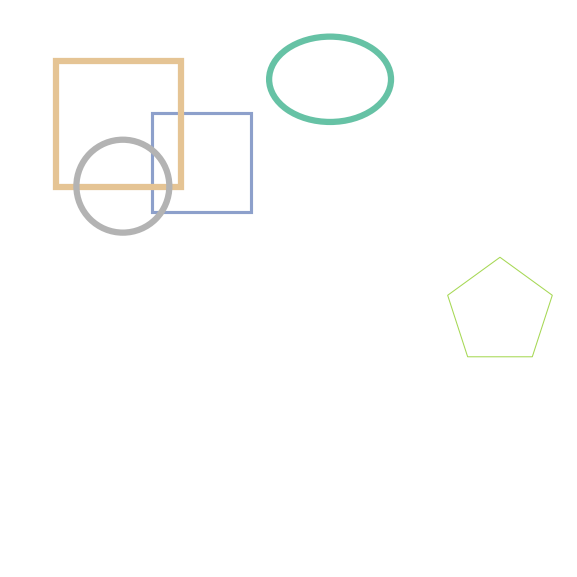[{"shape": "oval", "thickness": 3, "radius": 0.53, "center": [0.572, 0.862]}, {"shape": "square", "thickness": 1.5, "radius": 0.43, "center": [0.349, 0.718]}, {"shape": "pentagon", "thickness": 0.5, "radius": 0.48, "center": [0.866, 0.458]}, {"shape": "square", "thickness": 3, "radius": 0.54, "center": [0.205, 0.784]}, {"shape": "circle", "thickness": 3, "radius": 0.4, "center": [0.213, 0.677]}]